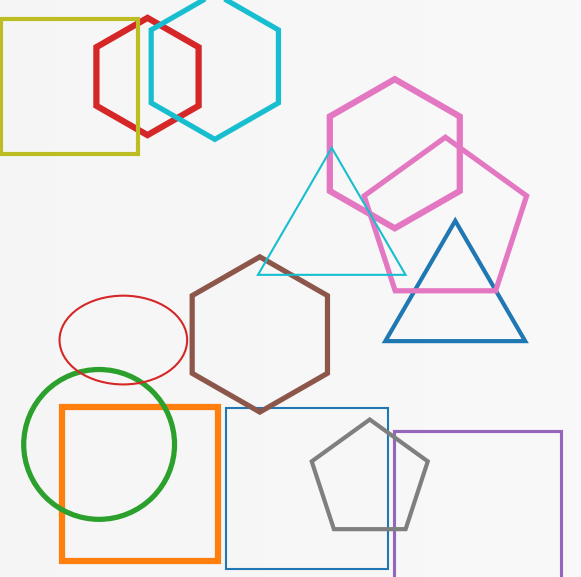[{"shape": "triangle", "thickness": 2, "radius": 0.69, "center": [0.783, 0.478]}, {"shape": "square", "thickness": 1, "radius": 0.69, "center": [0.528, 0.153]}, {"shape": "square", "thickness": 3, "radius": 0.67, "center": [0.241, 0.161]}, {"shape": "circle", "thickness": 2.5, "radius": 0.65, "center": [0.171, 0.23]}, {"shape": "hexagon", "thickness": 3, "radius": 0.51, "center": [0.254, 0.867]}, {"shape": "oval", "thickness": 1, "radius": 0.55, "center": [0.212, 0.41]}, {"shape": "square", "thickness": 1.5, "radius": 0.72, "center": [0.821, 0.109]}, {"shape": "hexagon", "thickness": 2.5, "radius": 0.67, "center": [0.447, 0.42]}, {"shape": "pentagon", "thickness": 2.5, "radius": 0.73, "center": [0.766, 0.615]}, {"shape": "hexagon", "thickness": 3, "radius": 0.65, "center": [0.679, 0.733]}, {"shape": "pentagon", "thickness": 2, "radius": 0.52, "center": [0.636, 0.168]}, {"shape": "square", "thickness": 2, "radius": 0.59, "center": [0.12, 0.849]}, {"shape": "hexagon", "thickness": 2.5, "radius": 0.63, "center": [0.37, 0.884]}, {"shape": "triangle", "thickness": 1, "radius": 0.73, "center": [0.571, 0.597]}]